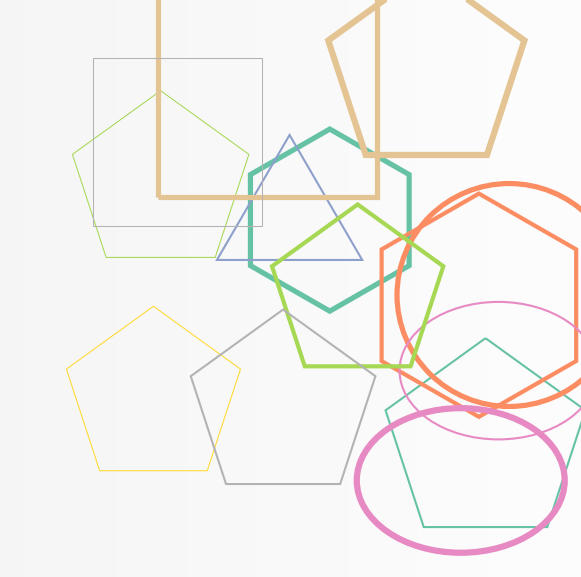[{"shape": "pentagon", "thickness": 1, "radius": 0.9, "center": [0.835, 0.233]}, {"shape": "hexagon", "thickness": 2.5, "radius": 0.79, "center": [0.567, 0.618]}, {"shape": "hexagon", "thickness": 2, "radius": 0.97, "center": [0.824, 0.471]}, {"shape": "circle", "thickness": 2.5, "radius": 0.97, "center": [0.876, 0.488]}, {"shape": "triangle", "thickness": 1, "radius": 0.72, "center": [0.498, 0.621]}, {"shape": "oval", "thickness": 1, "radius": 0.85, "center": [0.857, 0.357]}, {"shape": "oval", "thickness": 3, "radius": 0.89, "center": [0.793, 0.167]}, {"shape": "pentagon", "thickness": 0.5, "radius": 0.8, "center": [0.276, 0.682]}, {"shape": "pentagon", "thickness": 2, "radius": 0.77, "center": [0.615, 0.49]}, {"shape": "pentagon", "thickness": 0.5, "radius": 0.79, "center": [0.264, 0.311]}, {"shape": "square", "thickness": 2.5, "radius": 0.94, "center": [0.46, 0.847]}, {"shape": "pentagon", "thickness": 3, "radius": 0.89, "center": [0.733, 0.874]}, {"shape": "pentagon", "thickness": 1, "radius": 0.84, "center": [0.487, 0.296]}, {"shape": "square", "thickness": 0.5, "radius": 0.73, "center": [0.305, 0.752]}]